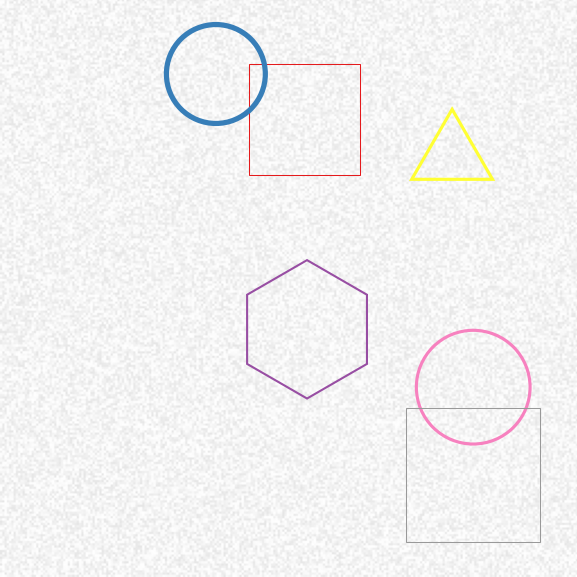[{"shape": "square", "thickness": 0.5, "radius": 0.48, "center": [0.528, 0.793]}, {"shape": "circle", "thickness": 2.5, "radius": 0.43, "center": [0.374, 0.871]}, {"shape": "hexagon", "thickness": 1, "radius": 0.6, "center": [0.532, 0.429]}, {"shape": "triangle", "thickness": 1.5, "radius": 0.4, "center": [0.783, 0.729]}, {"shape": "circle", "thickness": 1.5, "radius": 0.49, "center": [0.819, 0.329]}, {"shape": "square", "thickness": 0.5, "radius": 0.58, "center": [0.819, 0.177]}]